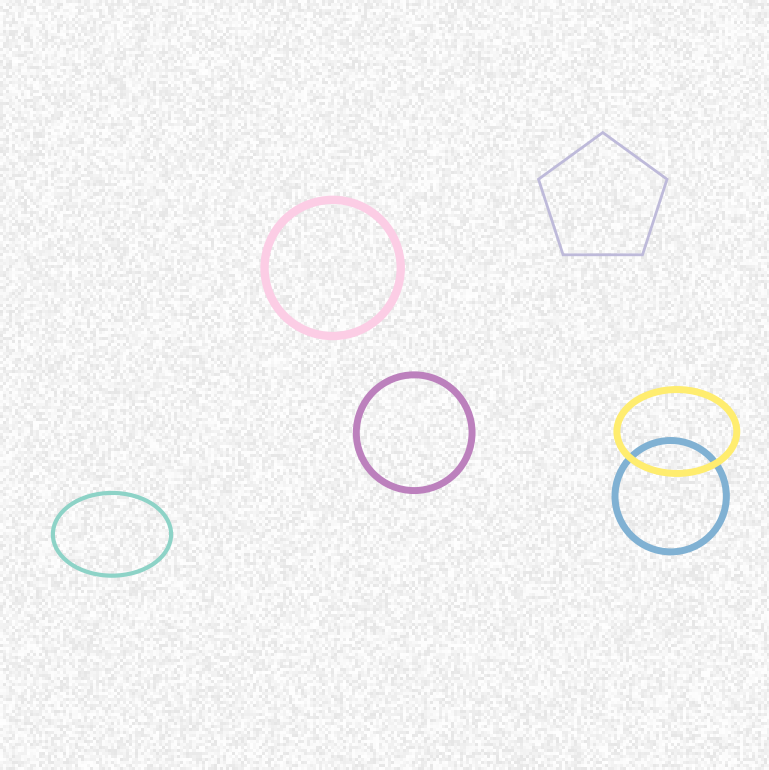[{"shape": "oval", "thickness": 1.5, "radius": 0.38, "center": [0.145, 0.306]}, {"shape": "pentagon", "thickness": 1, "radius": 0.44, "center": [0.783, 0.74]}, {"shape": "circle", "thickness": 2.5, "radius": 0.36, "center": [0.871, 0.356]}, {"shape": "circle", "thickness": 3, "radius": 0.44, "center": [0.432, 0.652]}, {"shape": "circle", "thickness": 2.5, "radius": 0.38, "center": [0.538, 0.438]}, {"shape": "oval", "thickness": 2.5, "radius": 0.39, "center": [0.879, 0.44]}]